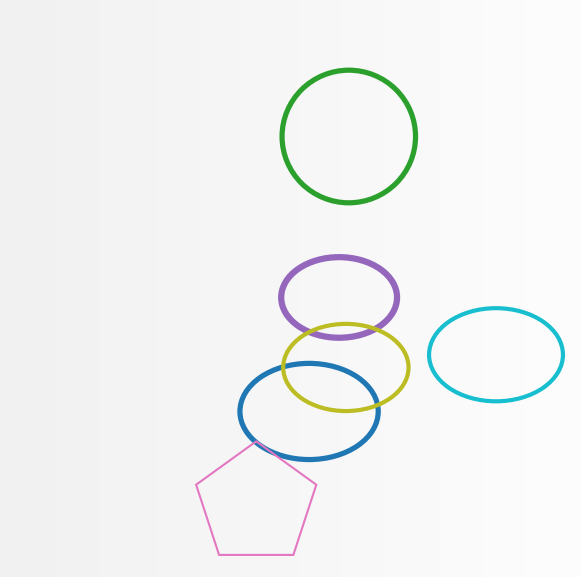[{"shape": "oval", "thickness": 2.5, "radius": 0.59, "center": [0.532, 0.287]}, {"shape": "circle", "thickness": 2.5, "radius": 0.57, "center": [0.6, 0.763]}, {"shape": "oval", "thickness": 3, "radius": 0.5, "center": [0.583, 0.484]}, {"shape": "pentagon", "thickness": 1, "radius": 0.54, "center": [0.441, 0.126]}, {"shape": "oval", "thickness": 2, "radius": 0.54, "center": [0.595, 0.363]}, {"shape": "oval", "thickness": 2, "radius": 0.58, "center": [0.853, 0.385]}]